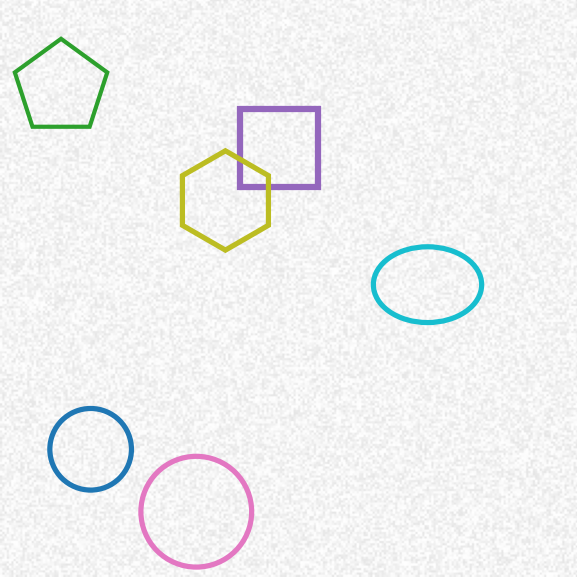[{"shape": "circle", "thickness": 2.5, "radius": 0.35, "center": [0.157, 0.221]}, {"shape": "pentagon", "thickness": 2, "radius": 0.42, "center": [0.106, 0.848]}, {"shape": "square", "thickness": 3, "radius": 0.34, "center": [0.483, 0.742]}, {"shape": "circle", "thickness": 2.5, "radius": 0.48, "center": [0.34, 0.113]}, {"shape": "hexagon", "thickness": 2.5, "radius": 0.43, "center": [0.39, 0.652]}, {"shape": "oval", "thickness": 2.5, "radius": 0.47, "center": [0.74, 0.506]}]